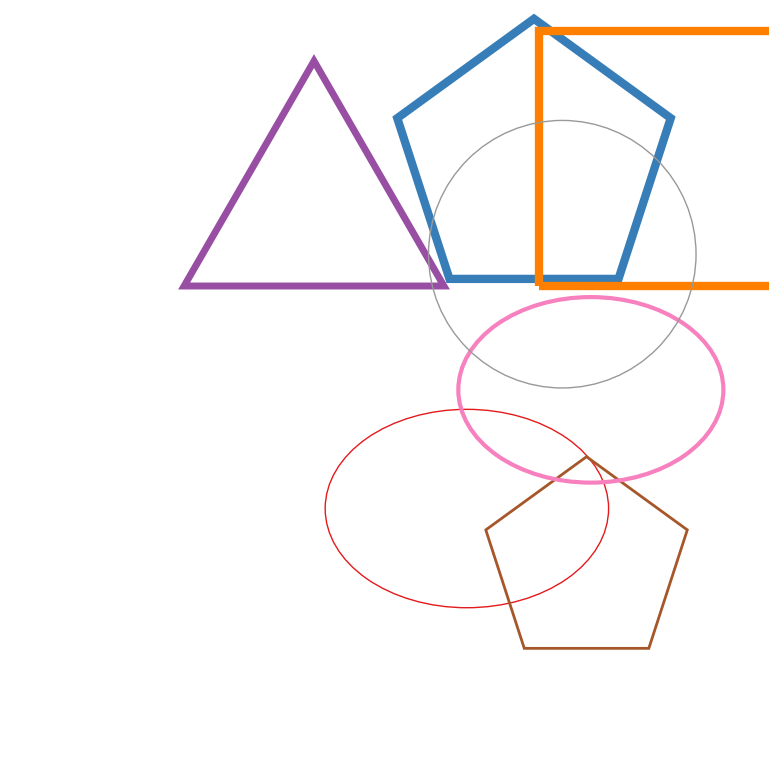[{"shape": "oval", "thickness": 0.5, "radius": 0.92, "center": [0.606, 0.34]}, {"shape": "pentagon", "thickness": 3, "radius": 0.93, "center": [0.694, 0.789]}, {"shape": "triangle", "thickness": 2.5, "radius": 0.97, "center": [0.408, 0.726]}, {"shape": "square", "thickness": 3, "radius": 0.83, "center": [0.866, 0.794]}, {"shape": "pentagon", "thickness": 1, "radius": 0.69, "center": [0.762, 0.269]}, {"shape": "oval", "thickness": 1.5, "radius": 0.86, "center": [0.767, 0.494]}, {"shape": "circle", "thickness": 0.5, "radius": 0.87, "center": [0.73, 0.67]}]